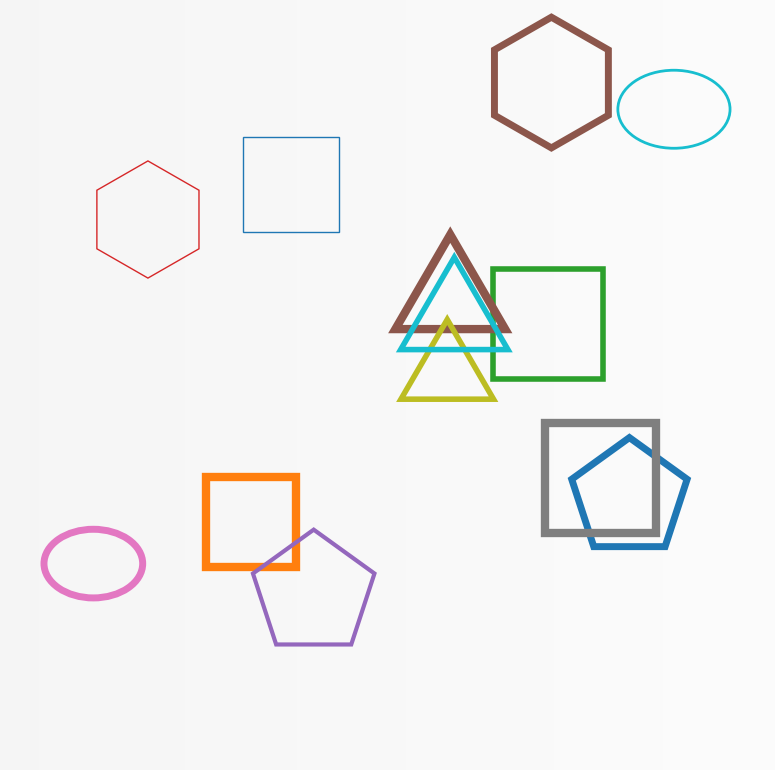[{"shape": "square", "thickness": 0.5, "radius": 0.31, "center": [0.376, 0.761]}, {"shape": "pentagon", "thickness": 2.5, "radius": 0.39, "center": [0.812, 0.353]}, {"shape": "square", "thickness": 3, "radius": 0.29, "center": [0.324, 0.322]}, {"shape": "square", "thickness": 2, "radius": 0.35, "center": [0.707, 0.579]}, {"shape": "hexagon", "thickness": 0.5, "radius": 0.38, "center": [0.191, 0.715]}, {"shape": "pentagon", "thickness": 1.5, "radius": 0.41, "center": [0.405, 0.23]}, {"shape": "hexagon", "thickness": 2.5, "radius": 0.42, "center": [0.711, 0.893]}, {"shape": "triangle", "thickness": 3, "radius": 0.41, "center": [0.581, 0.614]}, {"shape": "oval", "thickness": 2.5, "radius": 0.32, "center": [0.12, 0.268]}, {"shape": "square", "thickness": 3, "radius": 0.36, "center": [0.775, 0.38]}, {"shape": "triangle", "thickness": 2, "radius": 0.34, "center": [0.577, 0.516]}, {"shape": "oval", "thickness": 1, "radius": 0.36, "center": [0.87, 0.858]}, {"shape": "triangle", "thickness": 2, "radius": 0.4, "center": [0.586, 0.586]}]